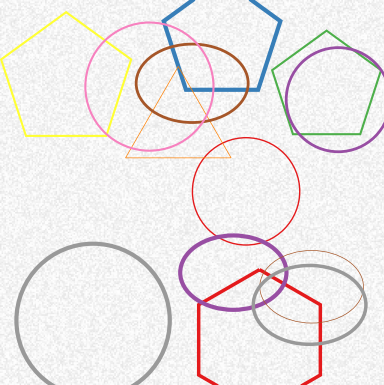[{"shape": "circle", "thickness": 1, "radius": 0.7, "center": [0.639, 0.503]}, {"shape": "hexagon", "thickness": 2.5, "radius": 0.91, "center": [0.674, 0.117]}, {"shape": "pentagon", "thickness": 3, "radius": 0.8, "center": [0.577, 0.896]}, {"shape": "pentagon", "thickness": 1.5, "radius": 0.74, "center": [0.848, 0.772]}, {"shape": "oval", "thickness": 3, "radius": 0.69, "center": [0.606, 0.292]}, {"shape": "circle", "thickness": 2, "radius": 0.68, "center": [0.879, 0.741]}, {"shape": "triangle", "thickness": 0.5, "radius": 0.79, "center": [0.463, 0.669]}, {"shape": "pentagon", "thickness": 1.5, "radius": 0.89, "center": [0.172, 0.791]}, {"shape": "oval", "thickness": 2, "radius": 0.73, "center": [0.499, 0.784]}, {"shape": "oval", "thickness": 0.5, "radius": 0.67, "center": [0.809, 0.255]}, {"shape": "circle", "thickness": 1.5, "radius": 0.83, "center": [0.388, 0.775]}, {"shape": "circle", "thickness": 3, "radius": 1.0, "center": [0.242, 0.168]}, {"shape": "oval", "thickness": 2.5, "radius": 0.73, "center": [0.804, 0.208]}]